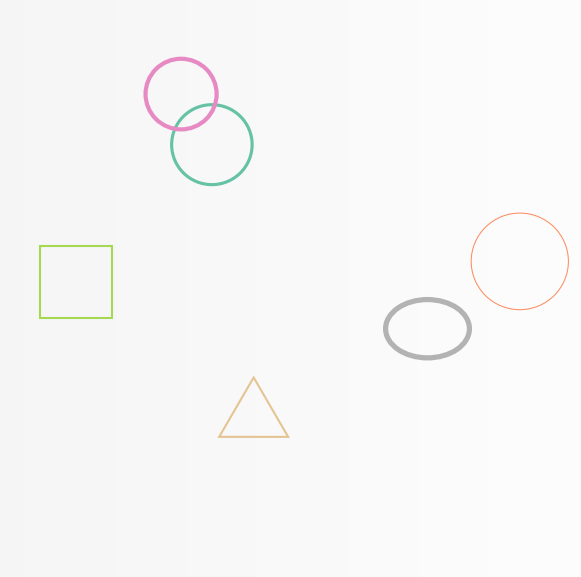[{"shape": "circle", "thickness": 1.5, "radius": 0.35, "center": [0.365, 0.749]}, {"shape": "circle", "thickness": 0.5, "radius": 0.42, "center": [0.894, 0.547]}, {"shape": "circle", "thickness": 2, "radius": 0.31, "center": [0.312, 0.836]}, {"shape": "square", "thickness": 1, "radius": 0.31, "center": [0.131, 0.511]}, {"shape": "triangle", "thickness": 1, "radius": 0.34, "center": [0.436, 0.277]}, {"shape": "oval", "thickness": 2.5, "radius": 0.36, "center": [0.735, 0.43]}]